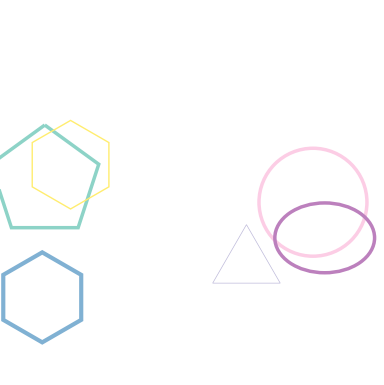[{"shape": "pentagon", "thickness": 2.5, "radius": 0.74, "center": [0.116, 0.528]}, {"shape": "triangle", "thickness": 0.5, "radius": 0.51, "center": [0.64, 0.315]}, {"shape": "hexagon", "thickness": 3, "radius": 0.58, "center": [0.11, 0.228]}, {"shape": "circle", "thickness": 2.5, "radius": 0.7, "center": [0.813, 0.475]}, {"shape": "oval", "thickness": 2.5, "radius": 0.65, "center": [0.843, 0.382]}, {"shape": "hexagon", "thickness": 1, "radius": 0.57, "center": [0.183, 0.572]}]